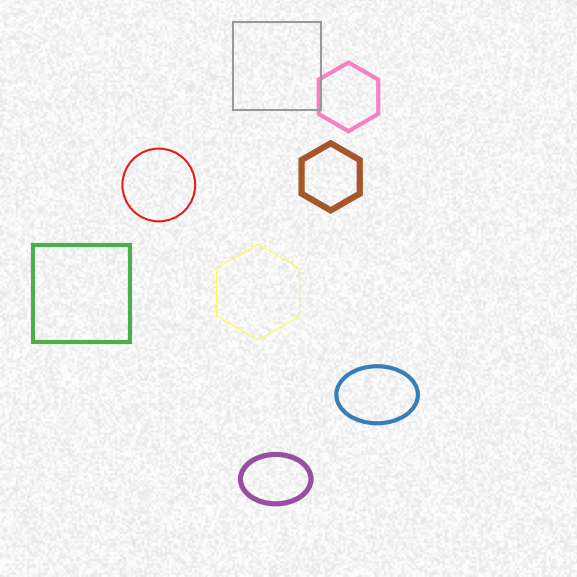[{"shape": "circle", "thickness": 1, "radius": 0.32, "center": [0.275, 0.679]}, {"shape": "oval", "thickness": 2, "radius": 0.35, "center": [0.653, 0.316]}, {"shape": "square", "thickness": 2, "radius": 0.42, "center": [0.142, 0.492]}, {"shape": "oval", "thickness": 2.5, "radius": 0.31, "center": [0.477, 0.169]}, {"shape": "hexagon", "thickness": 0.5, "radius": 0.41, "center": [0.447, 0.493]}, {"shape": "hexagon", "thickness": 3, "radius": 0.29, "center": [0.573, 0.693]}, {"shape": "hexagon", "thickness": 2, "radius": 0.3, "center": [0.603, 0.831]}, {"shape": "square", "thickness": 1, "radius": 0.38, "center": [0.479, 0.885]}]